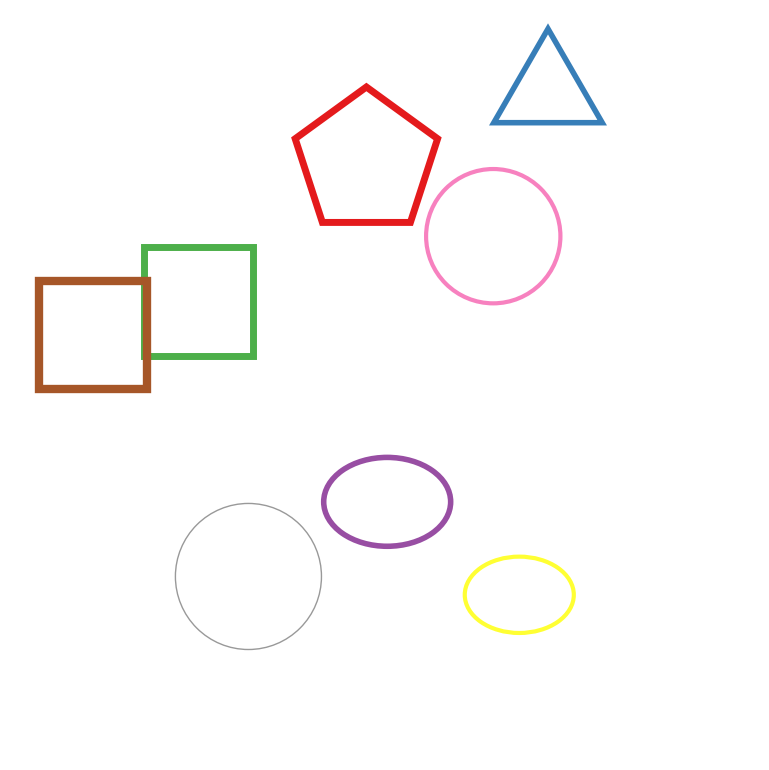[{"shape": "pentagon", "thickness": 2.5, "radius": 0.49, "center": [0.476, 0.79]}, {"shape": "triangle", "thickness": 2, "radius": 0.41, "center": [0.712, 0.881]}, {"shape": "square", "thickness": 2.5, "radius": 0.35, "center": [0.258, 0.609]}, {"shape": "oval", "thickness": 2, "radius": 0.41, "center": [0.503, 0.348]}, {"shape": "oval", "thickness": 1.5, "radius": 0.35, "center": [0.674, 0.228]}, {"shape": "square", "thickness": 3, "radius": 0.35, "center": [0.12, 0.565]}, {"shape": "circle", "thickness": 1.5, "radius": 0.44, "center": [0.641, 0.693]}, {"shape": "circle", "thickness": 0.5, "radius": 0.47, "center": [0.323, 0.251]}]